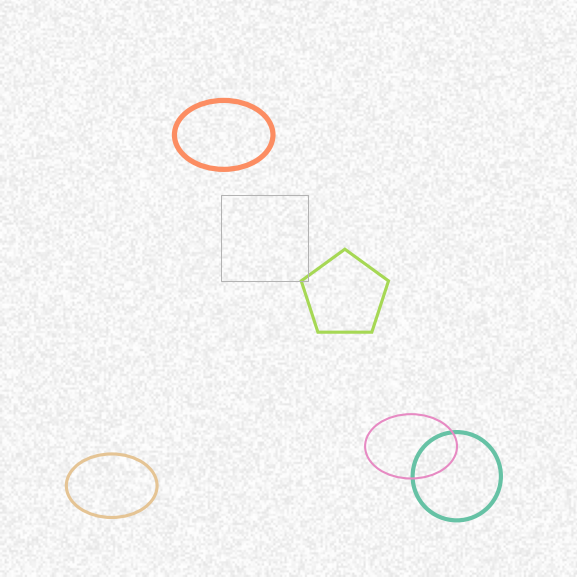[{"shape": "circle", "thickness": 2, "radius": 0.38, "center": [0.791, 0.174]}, {"shape": "oval", "thickness": 2.5, "radius": 0.43, "center": [0.387, 0.766]}, {"shape": "oval", "thickness": 1, "radius": 0.4, "center": [0.712, 0.226]}, {"shape": "pentagon", "thickness": 1.5, "radius": 0.4, "center": [0.597, 0.488]}, {"shape": "oval", "thickness": 1.5, "radius": 0.39, "center": [0.193, 0.158]}, {"shape": "square", "thickness": 0.5, "radius": 0.37, "center": [0.458, 0.587]}]